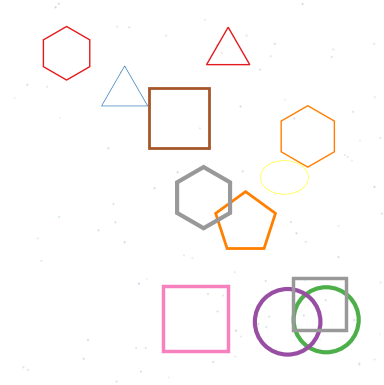[{"shape": "triangle", "thickness": 1, "radius": 0.32, "center": [0.593, 0.865]}, {"shape": "hexagon", "thickness": 1, "radius": 0.35, "center": [0.173, 0.862]}, {"shape": "triangle", "thickness": 0.5, "radius": 0.35, "center": [0.324, 0.759]}, {"shape": "circle", "thickness": 3, "radius": 0.42, "center": [0.847, 0.169]}, {"shape": "circle", "thickness": 3, "radius": 0.43, "center": [0.747, 0.164]}, {"shape": "pentagon", "thickness": 2, "radius": 0.41, "center": [0.638, 0.421]}, {"shape": "hexagon", "thickness": 1, "radius": 0.4, "center": [0.799, 0.646]}, {"shape": "oval", "thickness": 0.5, "radius": 0.31, "center": [0.739, 0.539]}, {"shape": "square", "thickness": 2, "radius": 0.39, "center": [0.464, 0.694]}, {"shape": "square", "thickness": 2.5, "radius": 0.42, "center": [0.507, 0.172]}, {"shape": "square", "thickness": 2.5, "radius": 0.34, "center": [0.83, 0.211]}, {"shape": "hexagon", "thickness": 3, "radius": 0.4, "center": [0.529, 0.487]}]